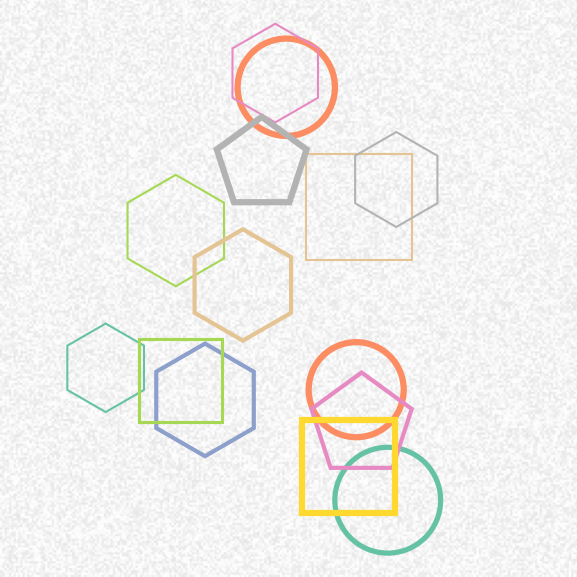[{"shape": "circle", "thickness": 2.5, "radius": 0.46, "center": [0.671, 0.133]}, {"shape": "hexagon", "thickness": 1, "radius": 0.38, "center": [0.183, 0.362]}, {"shape": "circle", "thickness": 3, "radius": 0.42, "center": [0.496, 0.848]}, {"shape": "circle", "thickness": 3, "radius": 0.41, "center": [0.617, 0.324]}, {"shape": "hexagon", "thickness": 2, "radius": 0.49, "center": [0.355, 0.307]}, {"shape": "pentagon", "thickness": 2, "radius": 0.46, "center": [0.626, 0.263]}, {"shape": "hexagon", "thickness": 1, "radius": 0.43, "center": [0.477, 0.873]}, {"shape": "square", "thickness": 1.5, "radius": 0.36, "center": [0.313, 0.341]}, {"shape": "hexagon", "thickness": 1, "radius": 0.48, "center": [0.304, 0.6]}, {"shape": "square", "thickness": 3, "radius": 0.4, "center": [0.603, 0.192]}, {"shape": "hexagon", "thickness": 2, "radius": 0.48, "center": [0.421, 0.506]}, {"shape": "square", "thickness": 1, "radius": 0.46, "center": [0.622, 0.64]}, {"shape": "pentagon", "thickness": 3, "radius": 0.41, "center": [0.453, 0.715]}, {"shape": "hexagon", "thickness": 1, "radius": 0.41, "center": [0.686, 0.688]}]